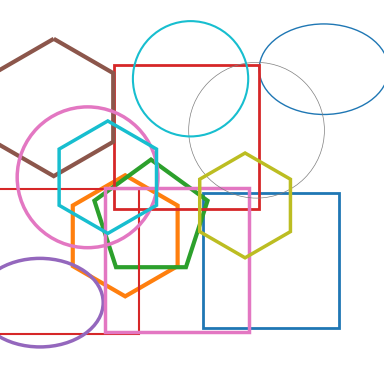[{"shape": "square", "thickness": 2, "radius": 0.88, "center": [0.704, 0.323]}, {"shape": "oval", "thickness": 1, "radius": 0.84, "center": [0.841, 0.82]}, {"shape": "hexagon", "thickness": 3, "radius": 0.79, "center": [0.325, 0.388]}, {"shape": "pentagon", "thickness": 3, "radius": 0.77, "center": [0.392, 0.431]}, {"shape": "square", "thickness": 1.5, "radius": 0.94, "center": [0.174, 0.32]}, {"shape": "square", "thickness": 2, "radius": 0.94, "center": [0.484, 0.644]}, {"shape": "oval", "thickness": 2.5, "radius": 0.82, "center": [0.104, 0.214]}, {"shape": "hexagon", "thickness": 3, "radius": 0.89, "center": [0.14, 0.721]}, {"shape": "circle", "thickness": 2.5, "radius": 0.91, "center": [0.228, 0.54]}, {"shape": "square", "thickness": 2.5, "radius": 0.94, "center": [0.461, 0.324]}, {"shape": "circle", "thickness": 0.5, "radius": 0.88, "center": [0.666, 0.662]}, {"shape": "hexagon", "thickness": 2.5, "radius": 0.68, "center": [0.637, 0.466]}, {"shape": "hexagon", "thickness": 2.5, "radius": 0.73, "center": [0.28, 0.54]}, {"shape": "circle", "thickness": 1.5, "radius": 0.75, "center": [0.495, 0.795]}]